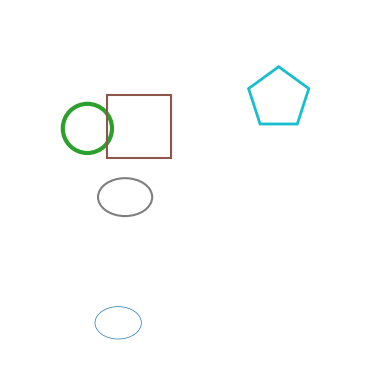[{"shape": "oval", "thickness": 0.5, "radius": 0.3, "center": [0.307, 0.161]}, {"shape": "circle", "thickness": 3, "radius": 0.32, "center": [0.227, 0.666]}, {"shape": "square", "thickness": 1.5, "radius": 0.41, "center": [0.361, 0.671]}, {"shape": "oval", "thickness": 1.5, "radius": 0.35, "center": [0.325, 0.488]}, {"shape": "pentagon", "thickness": 2, "radius": 0.41, "center": [0.724, 0.744]}]